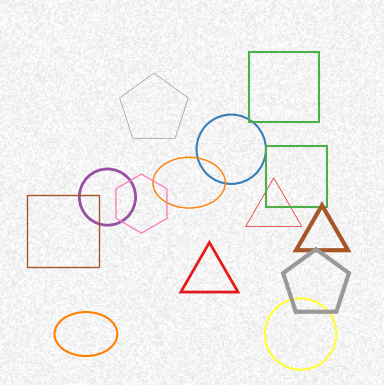[{"shape": "triangle", "thickness": 0.5, "radius": 0.42, "center": [0.711, 0.454]}, {"shape": "triangle", "thickness": 2, "radius": 0.43, "center": [0.544, 0.284]}, {"shape": "circle", "thickness": 1.5, "radius": 0.45, "center": [0.601, 0.612]}, {"shape": "square", "thickness": 1.5, "radius": 0.4, "center": [0.771, 0.542]}, {"shape": "square", "thickness": 1.5, "radius": 0.46, "center": [0.737, 0.775]}, {"shape": "circle", "thickness": 2, "radius": 0.37, "center": [0.279, 0.488]}, {"shape": "oval", "thickness": 1, "radius": 0.47, "center": [0.491, 0.526]}, {"shape": "oval", "thickness": 1.5, "radius": 0.41, "center": [0.223, 0.132]}, {"shape": "circle", "thickness": 1.5, "radius": 0.46, "center": [0.781, 0.132]}, {"shape": "triangle", "thickness": 3, "radius": 0.39, "center": [0.836, 0.389]}, {"shape": "square", "thickness": 1, "radius": 0.47, "center": [0.163, 0.401]}, {"shape": "hexagon", "thickness": 1, "radius": 0.38, "center": [0.367, 0.471]}, {"shape": "pentagon", "thickness": 3, "radius": 0.45, "center": [0.821, 0.263]}, {"shape": "pentagon", "thickness": 0.5, "radius": 0.47, "center": [0.4, 0.716]}]